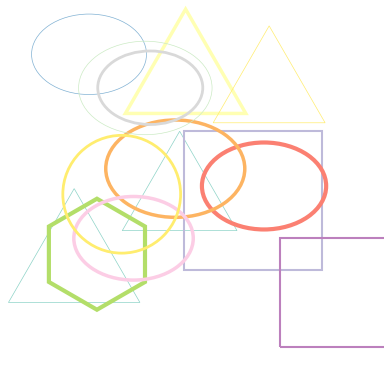[{"shape": "triangle", "thickness": 0.5, "radius": 0.99, "center": [0.193, 0.313]}, {"shape": "triangle", "thickness": 0.5, "radius": 0.86, "center": [0.467, 0.487]}, {"shape": "triangle", "thickness": 2.5, "radius": 0.9, "center": [0.482, 0.796]}, {"shape": "square", "thickness": 1.5, "radius": 0.9, "center": [0.657, 0.479]}, {"shape": "oval", "thickness": 3, "radius": 0.81, "center": [0.686, 0.517]}, {"shape": "oval", "thickness": 0.5, "radius": 0.75, "center": [0.231, 0.859]}, {"shape": "oval", "thickness": 2.5, "radius": 0.9, "center": [0.455, 0.562]}, {"shape": "hexagon", "thickness": 3, "radius": 0.72, "center": [0.252, 0.34]}, {"shape": "oval", "thickness": 2.5, "radius": 0.78, "center": [0.347, 0.381]}, {"shape": "oval", "thickness": 2, "radius": 0.68, "center": [0.39, 0.772]}, {"shape": "square", "thickness": 1.5, "radius": 0.71, "center": [0.869, 0.241]}, {"shape": "oval", "thickness": 0.5, "radius": 0.87, "center": [0.377, 0.772]}, {"shape": "circle", "thickness": 2, "radius": 0.76, "center": [0.316, 0.495]}, {"shape": "triangle", "thickness": 0.5, "radius": 0.84, "center": [0.699, 0.765]}]